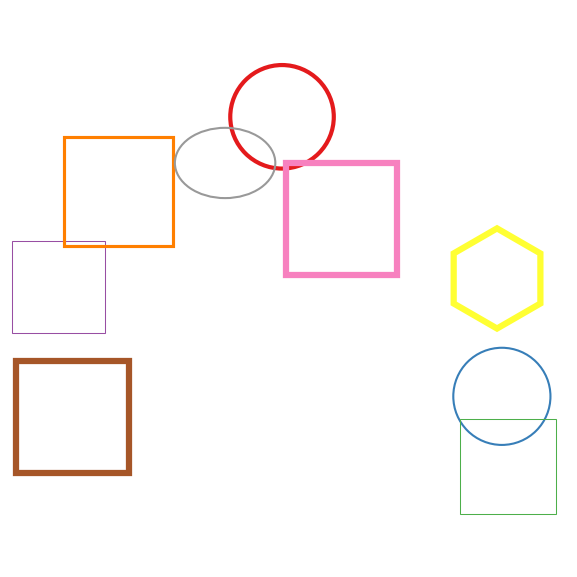[{"shape": "circle", "thickness": 2, "radius": 0.45, "center": [0.488, 0.797]}, {"shape": "circle", "thickness": 1, "radius": 0.42, "center": [0.869, 0.313]}, {"shape": "square", "thickness": 0.5, "radius": 0.41, "center": [0.879, 0.191]}, {"shape": "square", "thickness": 0.5, "radius": 0.4, "center": [0.102, 0.502]}, {"shape": "square", "thickness": 1.5, "radius": 0.47, "center": [0.206, 0.667]}, {"shape": "hexagon", "thickness": 3, "radius": 0.43, "center": [0.861, 0.517]}, {"shape": "square", "thickness": 3, "radius": 0.49, "center": [0.126, 0.278]}, {"shape": "square", "thickness": 3, "radius": 0.48, "center": [0.592, 0.62]}, {"shape": "oval", "thickness": 1, "radius": 0.43, "center": [0.39, 0.717]}]